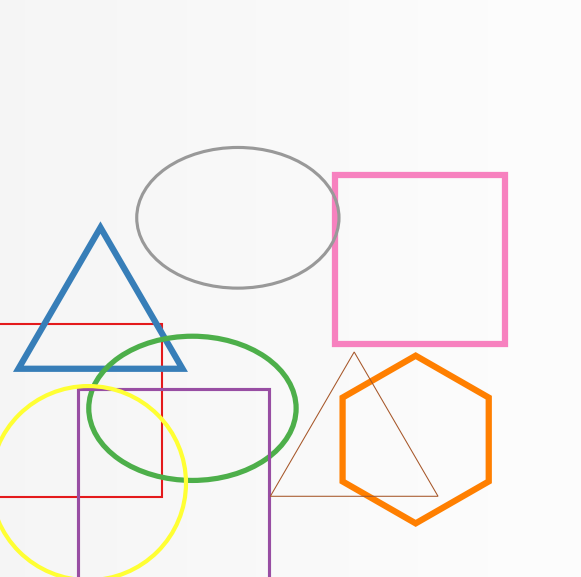[{"shape": "square", "thickness": 1, "radius": 0.75, "center": [0.13, 0.289]}, {"shape": "triangle", "thickness": 3, "radius": 0.82, "center": [0.173, 0.442]}, {"shape": "oval", "thickness": 2.5, "radius": 0.89, "center": [0.331, 0.292]}, {"shape": "square", "thickness": 1.5, "radius": 0.82, "center": [0.298, 0.161]}, {"shape": "hexagon", "thickness": 3, "radius": 0.73, "center": [0.715, 0.238]}, {"shape": "circle", "thickness": 2, "radius": 0.84, "center": [0.152, 0.163]}, {"shape": "triangle", "thickness": 0.5, "radius": 0.83, "center": [0.609, 0.223]}, {"shape": "square", "thickness": 3, "radius": 0.73, "center": [0.723, 0.549]}, {"shape": "oval", "thickness": 1.5, "radius": 0.87, "center": [0.409, 0.622]}]